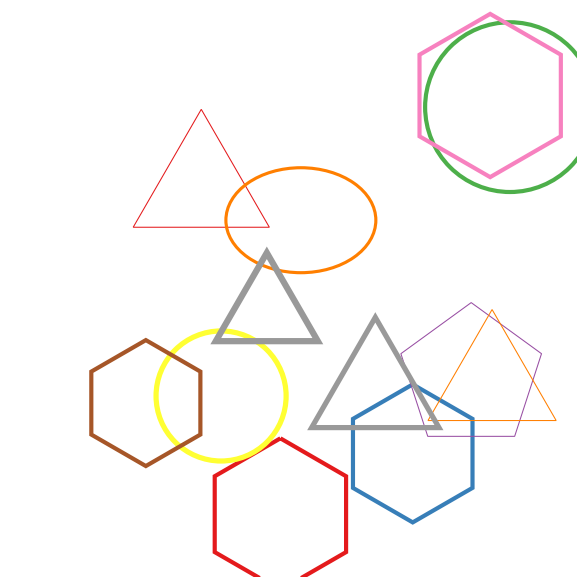[{"shape": "triangle", "thickness": 0.5, "radius": 0.68, "center": [0.349, 0.674]}, {"shape": "hexagon", "thickness": 2, "radius": 0.66, "center": [0.486, 0.109]}, {"shape": "hexagon", "thickness": 2, "radius": 0.6, "center": [0.715, 0.214]}, {"shape": "circle", "thickness": 2, "radius": 0.73, "center": [0.883, 0.814]}, {"shape": "pentagon", "thickness": 0.5, "radius": 0.64, "center": [0.816, 0.347]}, {"shape": "oval", "thickness": 1.5, "radius": 0.65, "center": [0.521, 0.618]}, {"shape": "triangle", "thickness": 0.5, "radius": 0.64, "center": [0.852, 0.335]}, {"shape": "circle", "thickness": 2.5, "radius": 0.56, "center": [0.383, 0.313]}, {"shape": "hexagon", "thickness": 2, "radius": 0.55, "center": [0.253, 0.301]}, {"shape": "hexagon", "thickness": 2, "radius": 0.71, "center": [0.849, 0.834]}, {"shape": "triangle", "thickness": 2.5, "radius": 0.64, "center": [0.65, 0.322]}, {"shape": "triangle", "thickness": 3, "radius": 0.51, "center": [0.462, 0.459]}]